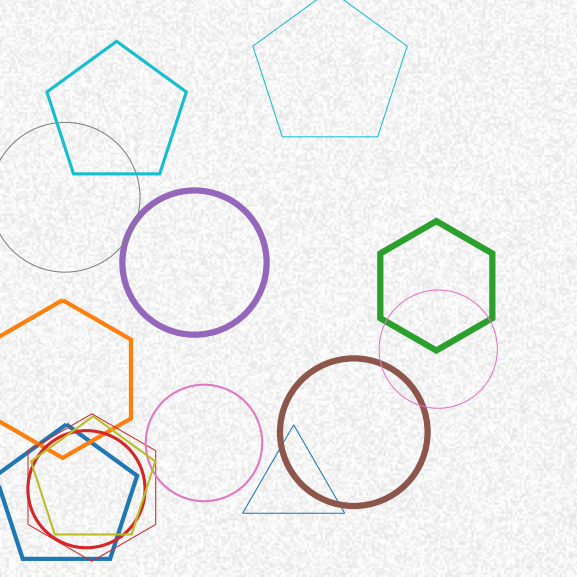[{"shape": "pentagon", "thickness": 2, "radius": 0.64, "center": [0.115, 0.136]}, {"shape": "triangle", "thickness": 0.5, "radius": 0.51, "center": [0.509, 0.161]}, {"shape": "hexagon", "thickness": 2, "radius": 0.68, "center": [0.108, 0.343]}, {"shape": "hexagon", "thickness": 3, "radius": 0.56, "center": [0.756, 0.504]}, {"shape": "hexagon", "thickness": 0.5, "radius": 0.64, "center": [0.159, 0.155]}, {"shape": "circle", "thickness": 1.5, "radius": 0.51, "center": [0.15, 0.152]}, {"shape": "circle", "thickness": 3, "radius": 0.62, "center": [0.337, 0.544]}, {"shape": "circle", "thickness": 3, "radius": 0.64, "center": [0.613, 0.251]}, {"shape": "circle", "thickness": 0.5, "radius": 0.51, "center": [0.759, 0.395]}, {"shape": "circle", "thickness": 1, "radius": 0.5, "center": [0.353, 0.232]}, {"shape": "circle", "thickness": 0.5, "radius": 0.65, "center": [0.113, 0.658]}, {"shape": "pentagon", "thickness": 1, "radius": 0.57, "center": [0.161, 0.165]}, {"shape": "pentagon", "thickness": 0.5, "radius": 0.7, "center": [0.571, 0.876]}, {"shape": "pentagon", "thickness": 1.5, "radius": 0.63, "center": [0.202, 0.801]}]